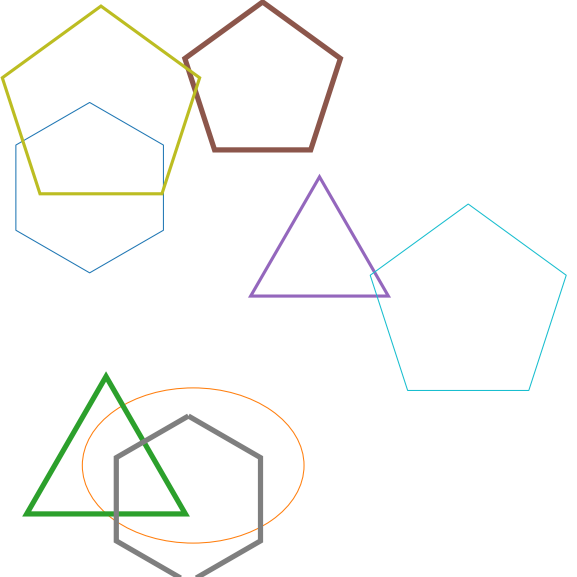[{"shape": "hexagon", "thickness": 0.5, "radius": 0.74, "center": [0.155, 0.674]}, {"shape": "oval", "thickness": 0.5, "radius": 0.96, "center": [0.335, 0.193]}, {"shape": "triangle", "thickness": 2.5, "radius": 0.79, "center": [0.184, 0.189]}, {"shape": "triangle", "thickness": 1.5, "radius": 0.69, "center": [0.553, 0.555]}, {"shape": "pentagon", "thickness": 2.5, "radius": 0.71, "center": [0.455, 0.854]}, {"shape": "hexagon", "thickness": 2.5, "radius": 0.72, "center": [0.326, 0.135]}, {"shape": "pentagon", "thickness": 1.5, "radius": 0.9, "center": [0.175, 0.809]}, {"shape": "pentagon", "thickness": 0.5, "radius": 0.89, "center": [0.811, 0.467]}]